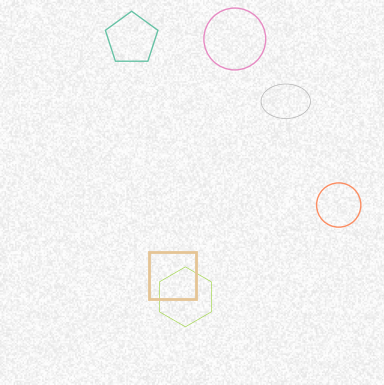[{"shape": "pentagon", "thickness": 1, "radius": 0.36, "center": [0.342, 0.899]}, {"shape": "circle", "thickness": 1, "radius": 0.29, "center": [0.88, 0.467]}, {"shape": "circle", "thickness": 1, "radius": 0.4, "center": [0.61, 0.899]}, {"shape": "hexagon", "thickness": 0.5, "radius": 0.39, "center": [0.482, 0.229]}, {"shape": "square", "thickness": 2, "radius": 0.3, "center": [0.447, 0.284]}, {"shape": "oval", "thickness": 0.5, "radius": 0.32, "center": [0.742, 0.737]}]